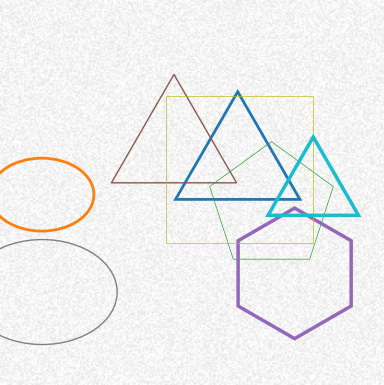[{"shape": "triangle", "thickness": 2, "radius": 0.93, "center": [0.617, 0.575]}, {"shape": "oval", "thickness": 2, "radius": 0.68, "center": [0.109, 0.494]}, {"shape": "pentagon", "thickness": 0.5, "radius": 0.84, "center": [0.705, 0.463]}, {"shape": "hexagon", "thickness": 2.5, "radius": 0.85, "center": [0.765, 0.29]}, {"shape": "triangle", "thickness": 1, "radius": 0.94, "center": [0.452, 0.619]}, {"shape": "oval", "thickness": 1, "radius": 0.97, "center": [0.11, 0.241]}, {"shape": "square", "thickness": 0.5, "radius": 0.96, "center": [0.623, 0.56]}, {"shape": "triangle", "thickness": 2.5, "radius": 0.68, "center": [0.814, 0.509]}]